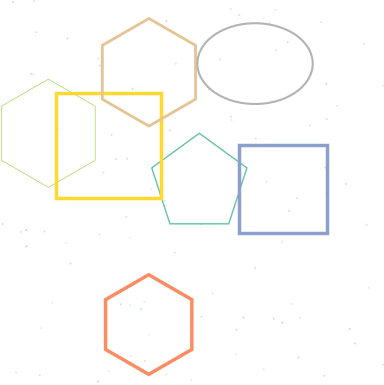[{"shape": "pentagon", "thickness": 1, "radius": 0.65, "center": [0.518, 0.524]}, {"shape": "hexagon", "thickness": 2.5, "radius": 0.65, "center": [0.386, 0.157]}, {"shape": "square", "thickness": 2.5, "radius": 0.57, "center": [0.736, 0.51]}, {"shape": "hexagon", "thickness": 0.5, "radius": 0.7, "center": [0.126, 0.654]}, {"shape": "square", "thickness": 2.5, "radius": 0.68, "center": [0.281, 0.622]}, {"shape": "hexagon", "thickness": 2, "radius": 0.7, "center": [0.387, 0.812]}, {"shape": "oval", "thickness": 1.5, "radius": 0.75, "center": [0.662, 0.835]}]